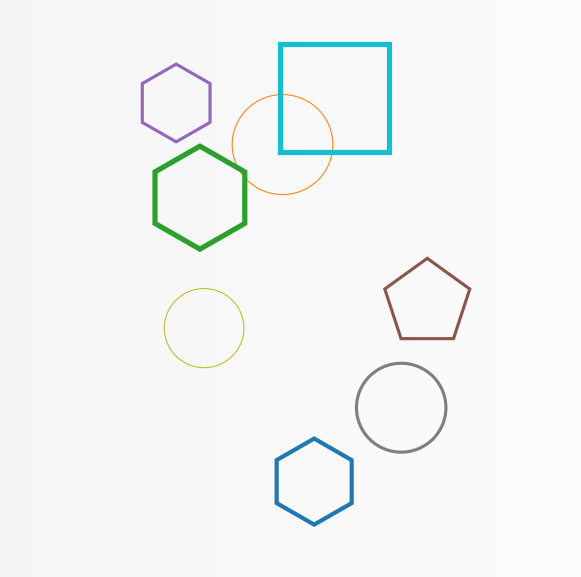[{"shape": "hexagon", "thickness": 2, "radius": 0.37, "center": [0.541, 0.165]}, {"shape": "circle", "thickness": 0.5, "radius": 0.43, "center": [0.486, 0.749]}, {"shape": "hexagon", "thickness": 2.5, "radius": 0.45, "center": [0.344, 0.657]}, {"shape": "hexagon", "thickness": 1.5, "radius": 0.34, "center": [0.303, 0.821]}, {"shape": "pentagon", "thickness": 1.5, "radius": 0.38, "center": [0.735, 0.475]}, {"shape": "circle", "thickness": 1.5, "radius": 0.38, "center": [0.69, 0.293]}, {"shape": "circle", "thickness": 0.5, "radius": 0.34, "center": [0.351, 0.431]}, {"shape": "square", "thickness": 2.5, "radius": 0.47, "center": [0.575, 0.83]}]